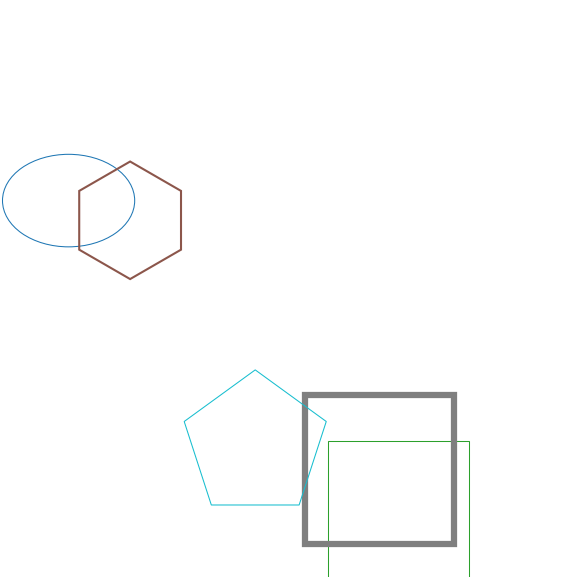[{"shape": "oval", "thickness": 0.5, "radius": 0.57, "center": [0.119, 0.652]}, {"shape": "square", "thickness": 0.5, "radius": 0.61, "center": [0.691, 0.113]}, {"shape": "hexagon", "thickness": 1, "radius": 0.51, "center": [0.225, 0.618]}, {"shape": "square", "thickness": 3, "radius": 0.64, "center": [0.657, 0.186]}, {"shape": "pentagon", "thickness": 0.5, "radius": 0.65, "center": [0.442, 0.229]}]